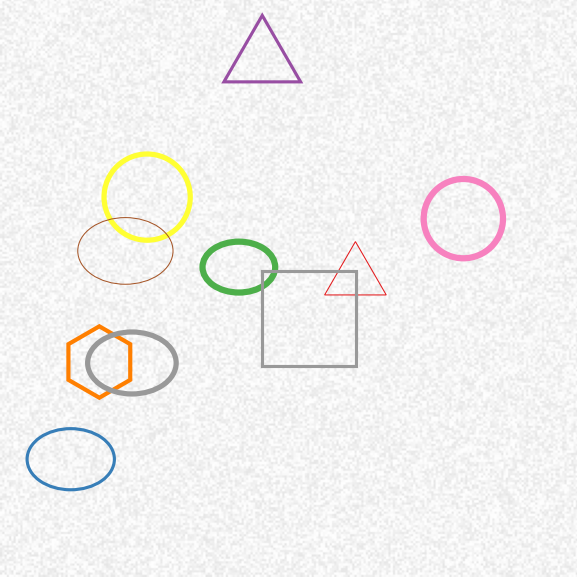[{"shape": "triangle", "thickness": 0.5, "radius": 0.31, "center": [0.615, 0.519]}, {"shape": "oval", "thickness": 1.5, "radius": 0.38, "center": [0.122, 0.204]}, {"shape": "oval", "thickness": 3, "radius": 0.31, "center": [0.414, 0.537]}, {"shape": "triangle", "thickness": 1.5, "radius": 0.38, "center": [0.454, 0.896]}, {"shape": "hexagon", "thickness": 2, "radius": 0.31, "center": [0.172, 0.372]}, {"shape": "circle", "thickness": 2.5, "radius": 0.37, "center": [0.255, 0.658]}, {"shape": "oval", "thickness": 0.5, "radius": 0.41, "center": [0.217, 0.565]}, {"shape": "circle", "thickness": 3, "radius": 0.34, "center": [0.802, 0.621]}, {"shape": "square", "thickness": 1.5, "radius": 0.41, "center": [0.535, 0.448]}, {"shape": "oval", "thickness": 2.5, "radius": 0.38, "center": [0.228, 0.371]}]